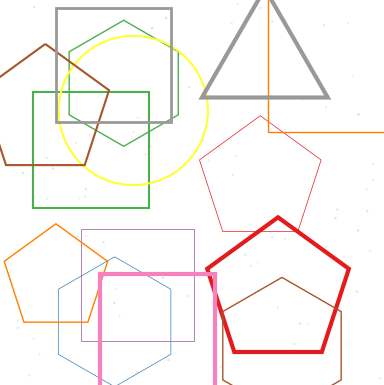[{"shape": "pentagon", "thickness": 3, "radius": 0.97, "center": [0.722, 0.242]}, {"shape": "pentagon", "thickness": 0.5, "radius": 0.83, "center": [0.676, 0.533]}, {"shape": "hexagon", "thickness": 0.5, "radius": 0.84, "center": [0.298, 0.164]}, {"shape": "square", "thickness": 1.5, "radius": 0.75, "center": [0.237, 0.61]}, {"shape": "hexagon", "thickness": 1, "radius": 0.82, "center": [0.321, 0.784]}, {"shape": "square", "thickness": 0.5, "radius": 0.73, "center": [0.357, 0.26]}, {"shape": "pentagon", "thickness": 1, "radius": 0.71, "center": [0.145, 0.277]}, {"shape": "square", "thickness": 1, "radius": 0.88, "center": [0.873, 0.833]}, {"shape": "circle", "thickness": 1.5, "radius": 0.97, "center": [0.346, 0.713]}, {"shape": "pentagon", "thickness": 1.5, "radius": 0.87, "center": [0.118, 0.712]}, {"shape": "hexagon", "thickness": 1, "radius": 0.89, "center": [0.732, 0.102]}, {"shape": "square", "thickness": 3, "radius": 0.74, "center": [0.409, 0.14]}, {"shape": "triangle", "thickness": 3, "radius": 0.94, "center": [0.688, 0.841]}, {"shape": "square", "thickness": 2, "radius": 0.74, "center": [0.295, 0.832]}]